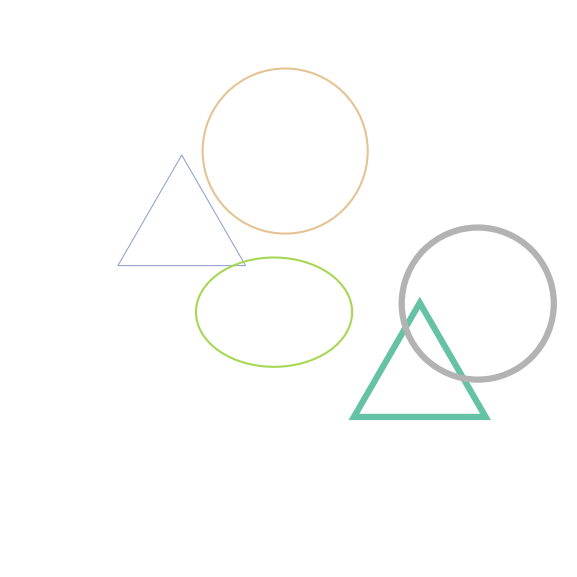[{"shape": "triangle", "thickness": 3, "radius": 0.66, "center": [0.727, 0.343]}, {"shape": "triangle", "thickness": 0.5, "radius": 0.64, "center": [0.315, 0.603]}, {"shape": "oval", "thickness": 1, "radius": 0.68, "center": [0.475, 0.459]}, {"shape": "circle", "thickness": 1, "radius": 0.71, "center": [0.494, 0.738]}, {"shape": "circle", "thickness": 3, "radius": 0.66, "center": [0.827, 0.473]}]